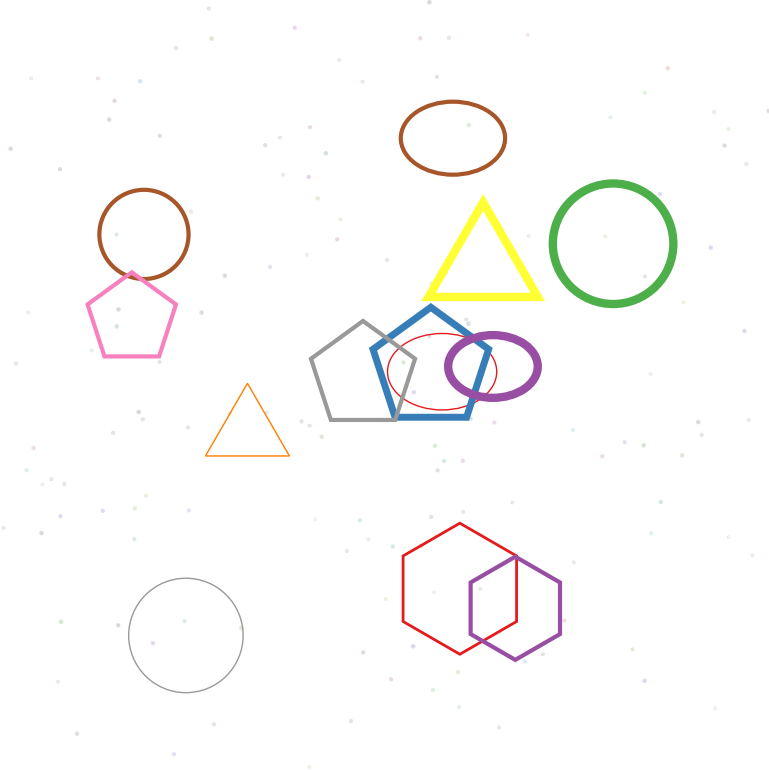[{"shape": "oval", "thickness": 0.5, "radius": 0.35, "center": [0.574, 0.517]}, {"shape": "hexagon", "thickness": 1, "radius": 0.43, "center": [0.597, 0.235]}, {"shape": "pentagon", "thickness": 2.5, "radius": 0.39, "center": [0.56, 0.522]}, {"shape": "circle", "thickness": 3, "radius": 0.39, "center": [0.796, 0.683]}, {"shape": "hexagon", "thickness": 1.5, "radius": 0.34, "center": [0.669, 0.21]}, {"shape": "oval", "thickness": 3, "radius": 0.29, "center": [0.64, 0.524]}, {"shape": "triangle", "thickness": 0.5, "radius": 0.31, "center": [0.321, 0.439]}, {"shape": "triangle", "thickness": 3, "radius": 0.41, "center": [0.627, 0.655]}, {"shape": "oval", "thickness": 1.5, "radius": 0.34, "center": [0.588, 0.821]}, {"shape": "circle", "thickness": 1.5, "radius": 0.29, "center": [0.187, 0.696]}, {"shape": "pentagon", "thickness": 1.5, "radius": 0.3, "center": [0.171, 0.586]}, {"shape": "circle", "thickness": 0.5, "radius": 0.37, "center": [0.241, 0.175]}, {"shape": "pentagon", "thickness": 1.5, "radius": 0.36, "center": [0.471, 0.512]}]